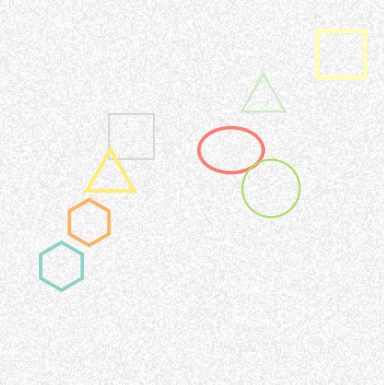[{"shape": "hexagon", "thickness": 2.5, "radius": 0.31, "center": [0.16, 0.308]}, {"shape": "square", "thickness": 3, "radius": 0.3, "center": [0.888, 0.857]}, {"shape": "oval", "thickness": 2.5, "radius": 0.42, "center": [0.6, 0.61]}, {"shape": "hexagon", "thickness": 2.5, "radius": 0.3, "center": [0.232, 0.422]}, {"shape": "circle", "thickness": 1.5, "radius": 0.37, "center": [0.704, 0.511]}, {"shape": "square", "thickness": 1.5, "radius": 0.29, "center": [0.342, 0.646]}, {"shape": "triangle", "thickness": 1.5, "radius": 0.33, "center": [0.684, 0.743]}, {"shape": "triangle", "thickness": 2.5, "radius": 0.36, "center": [0.287, 0.54]}]